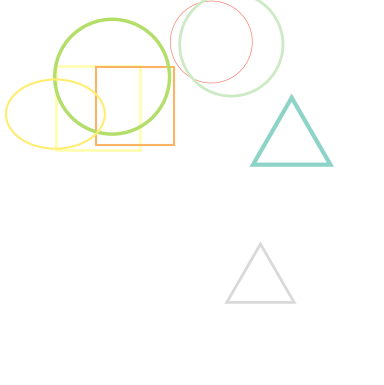[{"shape": "triangle", "thickness": 3, "radius": 0.58, "center": [0.758, 0.63]}, {"shape": "square", "thickness": 2, "radius": 0.54, "center": [0.255, 0.718]}, {"shape": "circle", "thickness": 0.5, "radius": 0.53, "center": [0.549, 0.891]}, {"shape": "square", "thickness": 1.5, "radius": 0.51, "center": [0.351, 0.725]}, {"shape": "circle", "thickness": 2.5, "radius": 0.75, "center": [0.291, 0.801]}, {"shape": "triangle", "thickness": 2, "radius": 0.51, "center": [0.677, 0.265]}, {"shape": "circle", "thickness": 2, "radius": 0.67, "center": [0.601, 0.885]}, {"shape": "oval", "thickness": 1.5, "radius": 0.64, "center": [0.144, 0.704]}]